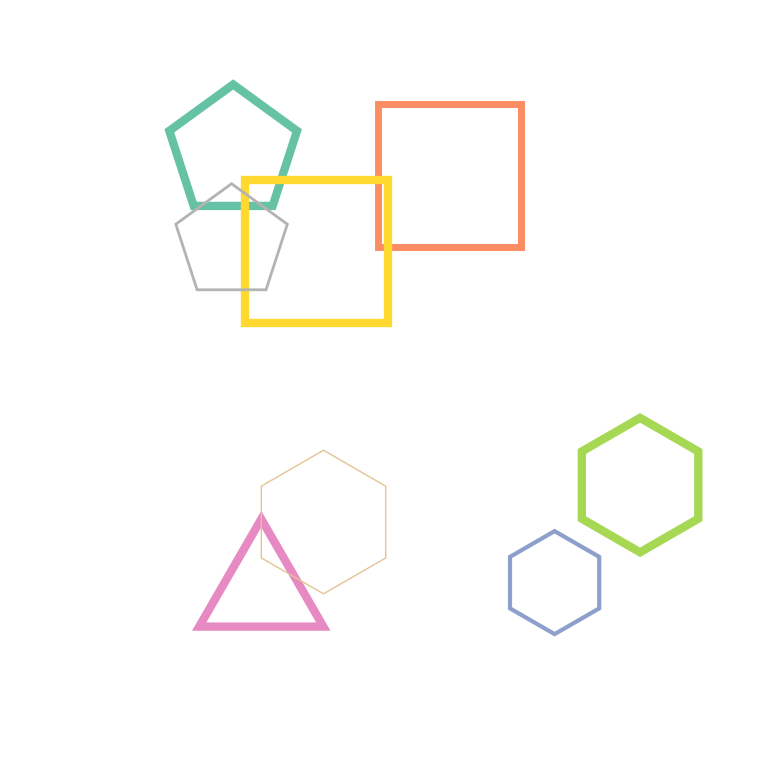[{"shape": "pentagon", "thickness": 3, "radius": 0.44, "center": [0.303, 0.803]}, {"shape": "square", "thickness": 2.5, "radius": 0.46, "center": [0.583, 0.772]}, {"shape": "hexagon", "thickness": 1.5, "radius": 0.33, "center": [0.72, 0.243]}, {"shape": "triangle", "thickness": 3, "radius": 0.47, "center": [0.339, 0.233]}, {"shape": "hexagon", "thickness": 3, "radius": 0.44, "center": [0.831, 0.37]}, {"shape": "square", "thickness": 3, "radius": 0.47, "center": [0.411, 0.674]}, {"shape": "hexagon", "thickness": 0.5, "radius": 0.47, "center": [0.42, 0.322]}, {"shape": "pentagon", "thickness": 1, "radius": 0.38, "center": [0.301, 0.685]}]